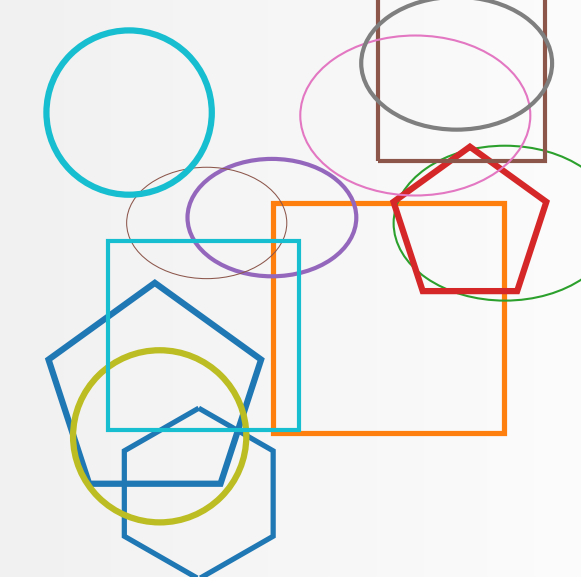[{"shape": "hexagon", "thickness": 2.5, "radius": 0.74, "center": [0.342, 0.145]}, {"shape": "pentagon", "thickness": 3, "radius": 0.96, "center": [0.266, 0.317]}, {"shape": "square", "thickness": 2.5, "radius": 0.99, "center": [0.668, 0.449]}, {"shape": "oval", "thickness": 1, "radius": 0.96, "center": [0.869, 0.613]}, {"shape": "pentagon", "thickness": 3, "radius": 0.69, "center": [0.808, 0.607]}, {"shape": "oval", "thickness": 2, "radius": 0.73, "center": [0.468, 0.622]}, {"shape": "oval", "thickness": 0.5, "radius": 0.69, "center": [0.356, 0.613]}, {"shape": "square", "thickness": 2, "radius": 0.72, "center": [0.794, 0.864]}, {"shape": "oval", "thickness": 1, "radius": 0.99, "center": [0.714, 0.799]}, {"shape": "oval", "thickness": 2, "radius": 0.82, "center": [0.786, 0.89]}, {"shape": "circle", "thickness": 3, "radius": 0.75, "center": [0.275, 0.244]}, {"shape": "circle", "thickness": 3, "radius": 0.71, "center": [0.222, 0.804]}, {"shape": "square", "thickness": 2, "radius": 0.82, "center": [0.351, 0.418]}]